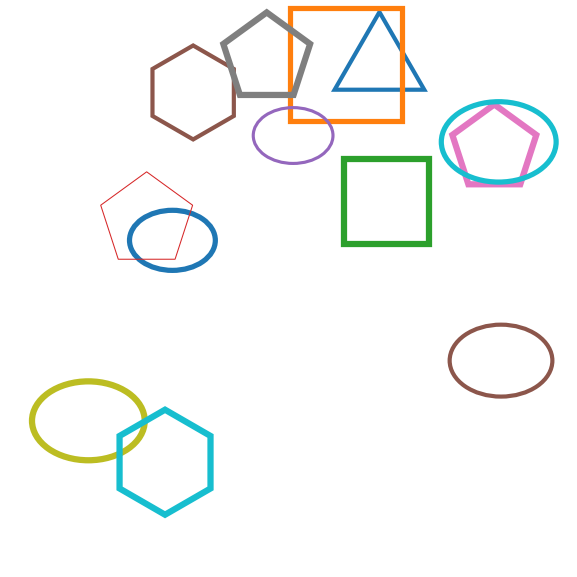[{"shape": "oval", "thickness": 2.5, "radius": 0.37, "center": [0.299, 0.583]}, {"shape": "triangle", "thickness": 2, "radius": 0.45, "center": [0.657, 0.889]}, {"shape": "square", "thickness": 2.5, "radius": 0.49, "center": [0.599, 0.887]}, {"shape": "square", "thickness": 3, "radius": 0.37, "center": [0.669, 0.651]}, {"shape": "pentagon", "thickness": 0.5, "radius": 0.42, "center": [0.254, 0.618]}, {"shape": "oval", "thickness": 1.5, "radius": 0.35, "center": [0.508, 0.764]}, {"shape": "hexagon", "thickness": 2, "radius": 0.41, "center": [0.334, 0.839]}, {"shape": "oval", "thickness": 2, "radius": 0.44, "center": [0.868, 0.375]}, {"shape": "pentagon", "thickness": 3, "radius": 0.38, "center": [0.856, 0.742]}, {"shape": "pentagon", "thickness": 3, "radius": 0.4, "center": [0.462, 0.899]}, {"shape": "oval", "thickness": 3, "radius": 0.49, "center": [0.153, 0.27]}, {"shape": "oval", "thickness": 2.5, "radius": 0.5, "center": [0.864, 0.753]}, {"shape": "hexagon", "thickness": 3, "radius": 0.45, "center": [0.286, 0.199]}]